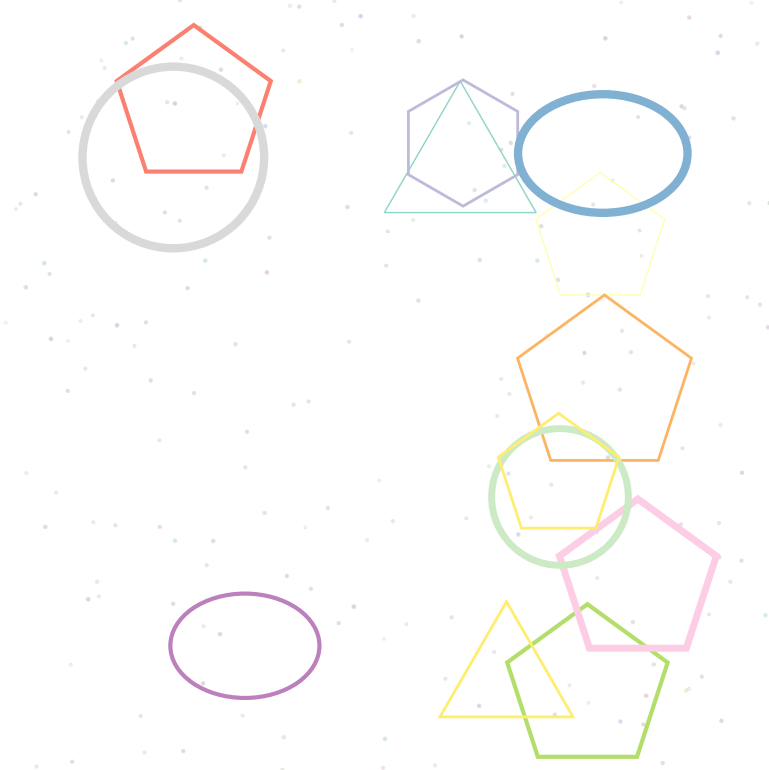[{"shape": "triangle", "thickness": 0.5, "radius": 0.57, "center": [0.598, 0.781]}, {"shape": "pentagon", "thickness": 0.5, "radius": 0.44, "center": [0.78, 0.688]}, {"shape": "hexagon", "thickness": 1, "radius": 0.41, "center": [0.601, 0.814]}, {"shape": "pentagon", "thickness": 1.5, "radius": 0.53, "center": [0.252, 0.862]}, {"shape": "oval", "thickness": 3, "radius": 0.55, "center": [0.783, 0.801]}, {"shape": "pentagon", "thickness": 1, "radius": 0.59, "center": [0.785, 0.498]}, {"shape": "pentagon", "thickness": 1.5, "radius": 0.55, "center": [0.763, 0.106]}, {"shape": "pentagon", "thickness": 2.5, "radius": 0.54, "center": [0.828, 0.245]}, {"shape": "circle", "thickness": 3, "radius": 0.59, "center": [0.225, 0.796]}, {"shape": "oval", "thickness": 1.5, "radius": 0.48, "center": [0.318, 0.161]}, {"shape": "circle", "thickness": 2.5, "radius": 0.44, "center": [0.727, 0.355]}, {"shape": "triangle", "thickness": 1, "radius": 0.5, "center": [0.658, 0.119]}, {"shape": "pentagon", "thickness": 1, "radius": 0.41, "center": [0.726, 0.381]}]